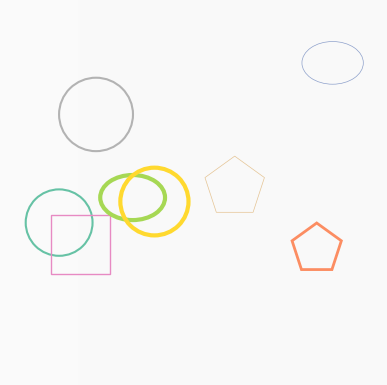[{"shape": "circle", "thickness": 1.5, "radius": 0.43, "center": [0.153, 0.422]}, {"shape": "pentagon", "thickness": 2, "radius": 0.33, "center": [0.817, 0.354]}, {"shape": "oval", "thickness": 0.5, "radius": 0.4, "center": [0.858, 0.837]}, {"shape": "square", "thickness": 1, "radius": 0.38, "center": [0.209, 0.366]}, {"shape": "oval", "thickness": 3, "radius": 0.42, "center": [0.342, 0.487]}, {"shape": "circle", "thickness": 3, "radius": 0.44, "center": [0.399, 0.477]}, {"shape": "pentagon", "thickness": 0.5, "radius": 0.4, "center": [0.606, 0.514]}, {"shape": "circle", "thickness": 1.5, "radius": 0.48, "center": [0.248, 0.703]}]